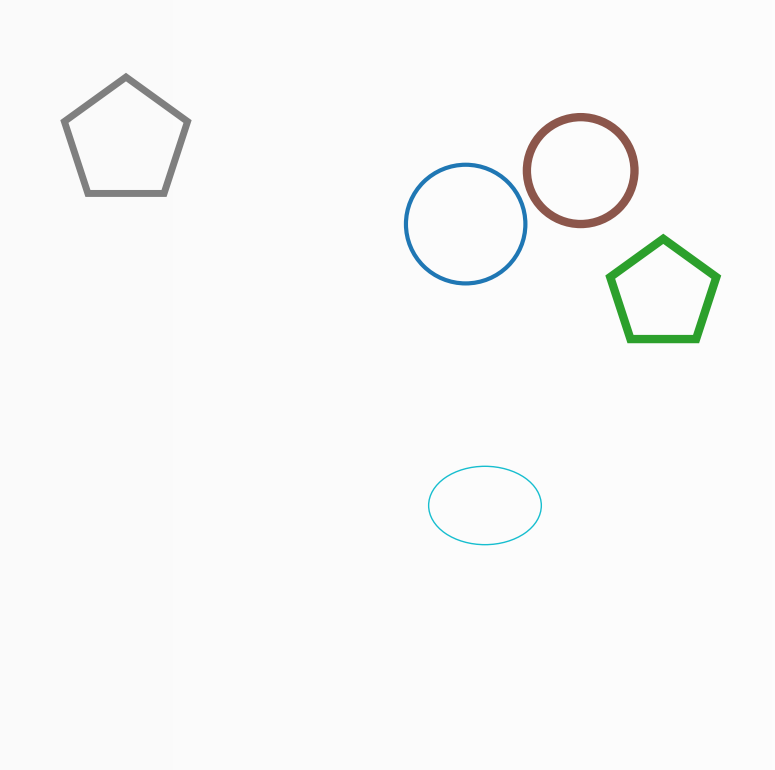[{"shape": "circle", "thickness": 1.5, "radius": 0.39, "center": [0.601, 0.709]}, {"shape": "pentagon", "thickness": 3, "radius": 0.36, "center": [0.856, 0.618]}, {"shape": "circle", "thickness": 3, "radius": 0.35, "center": [0.749, 0.778]}, {"shape": "pentagon", "thickness": 2.5, "radius": 0.42, "center": [0.163, 0.816]}, {"shape": "oval", "thickness": 0.5, "radius": 0.36, "center": [0.626, 0.344]}]